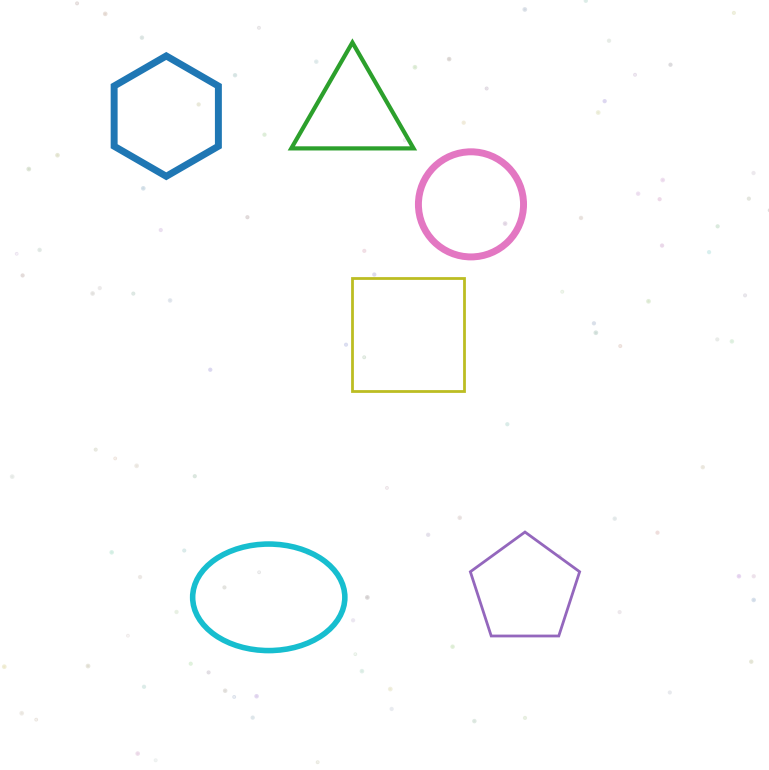[{"shape": "hexagon", "thickness": 2.5, "radius": 0.39, "center": [0.216, 0.849]}, {"shape": "triangle", "thickness": 1.5, "radius": 0.46, "center": [0.458, 0.853]}, {"shape": "pentagon", "thickness": 1, "radius": 0.37, "center": [0.682, 0.234]}, {"shape": "circle", "thickness": 2.5, "radius": 0.34, "center": [0.612, 0.735]}, {"shape": "square", "thickness": 1, "radius": 0.36, "center": [0.53, 0.565]}, {"shape": "oval", "thickness": 2, "radius": 0.49, "center": [0.349, 0.224]}]